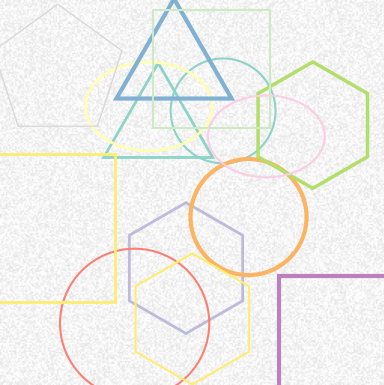[{"shape": "circle", "thickness": 1.5, "radius": 0.68, "center": [0.579, 0.712]}, {"shape": "triangle", "thickness": 2, "radius": 0.82, "center": [0.411, 0.673]}, {"shape": "oval", "thickness": 2, "radius": 0.82, "center": [0.386, 0.724]}, {"shape": "hexagon", "thickness": 2, "radius": 0.85, "center": [0.483, 0.304]}, {"shape": "circle", "thickness": 1.5, "radius": 0.97, "center": [0.35, 0.16]}, {"shape": "triangle", "thickness": 3, "radius": 0.86, "center": [0.452, 0.83]}, {"shape": "circle", "thickness": 3, "radius": 0.75, "center": [0.646, 0.436]}, {"shape": "hexagon", "thickness": 2.5, "radius": 0.82, "center": [0.812, 0.675]}, {"shape": "oval", "thickness": 1.5, "radius": 0.76, "center": [0.692, 0.646]}, {"shape": "pentagon", "thickness": 1, "radius": 0.88, "center": [0.15, 0.814]}, {"shape": "square", "thickness": 3, "radius": 0.84, "center": [0.892, 0.116]}, {"shape": "square", "thickness": 1.5, "radius": 0.76, "center": [0.549, 0.821]}, {"shape": "square", "thickness": 2, "radius": 0.96, "center": [0.106, 0.407]}, {"shape": "hexagon", "thickness": 1.5, "radius": 0.85, "center": [0.499, 0.172]}]